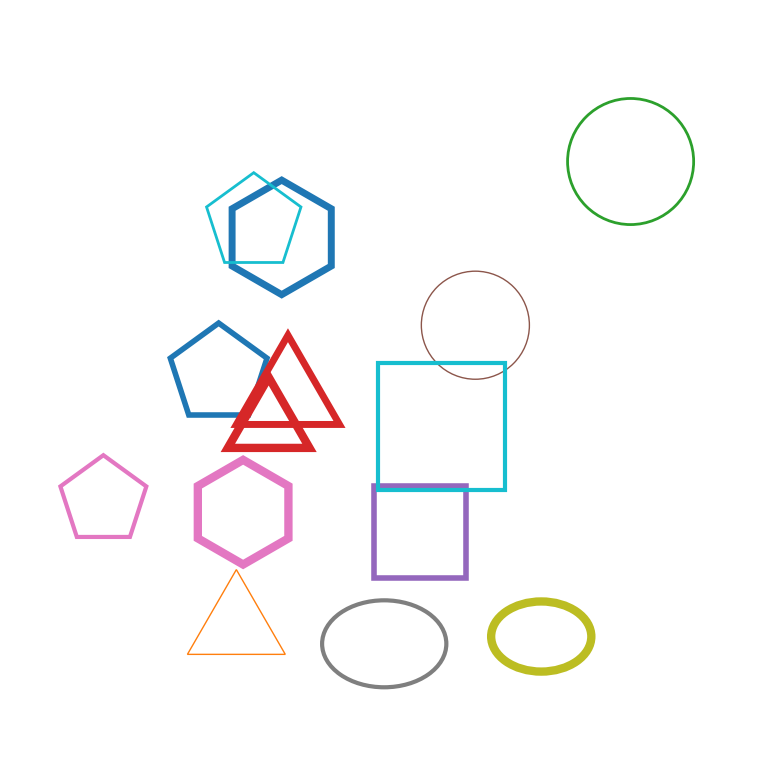[{"shape": "pentagon", "thickness": 2, "radius": 0.33, "center": [0.284, 0.514]}, {"shape": "hexagon", "thickness": 2.5, "radius": 0.37, "center": [0.366, 0.692]}, {"shape": "triangle", "thickness": 0.5, "radius": 0.37, "center": [0.307, 0.187]}, {"shape": "circle", "thickness": 1, "radius": 0.41, "center": [0.819, 0.79]}, {"shape": "triangle", "thickness": 3, "radius": 0.31, "center": [0.349, 0.449]}, {"shape": "triangle", "thickness": 2.5, "radius": 0.39, "center": [0.374, 0.487]}, {"shape": "square", "thickness": 2, "radius": 0.3, "center": [0.545, 0.309]}, {"shape": "circle", "thickness": 0.5, "radius": 0.35, "center": [0.617, 0.578]}, {"shape": "hexagon", "thickness": 3, "radius": 0.34, "center": [0.316, 0.335]}, {"shape": "pentagon", "thickness": 1.5, "radius": 0.29, "center": [0.134, 0.35]}, {"shape": "oval", "thickness": 1.5, "radius": 0.4, "center": [0.499, 0.164]}, {"shape": "oval", "thickness": 3, "radius": 0.33, "center": [0.703, 0.173]}, {"shape": "square", "thickness": 1.5, "radius": 0.41, "center": [0.573, 0.446]}, {"shape": "pentagon", "thickness": 1, "radius": 0.32, "center": [0.33, 0.711]}]